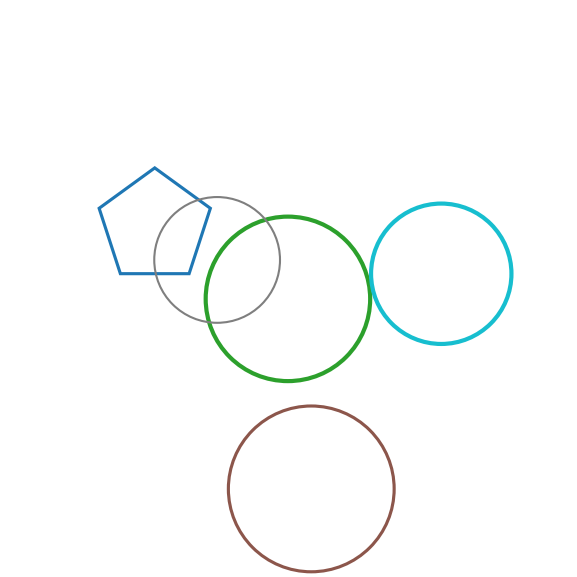[{"shape": "pentagon", "thickness": 1.5, "radius": 0.51, "center": [0.268, 0.607]}, {"shape": "circle", "thickness": 2, "radius": 0.71, "center": [0.499, 0.482]}, {"shape": "circle", "thickness": 1.5, "radius": 0.72, "center": [0.539, 0.153]}, {"shape": "circle", "thickness": 1, "radius": 0.54, "center": [0.376, 0.549]}, {"shape": "circle", "thickness": 2, "radius": 0.61, "center": [0.764, 0.525]}]